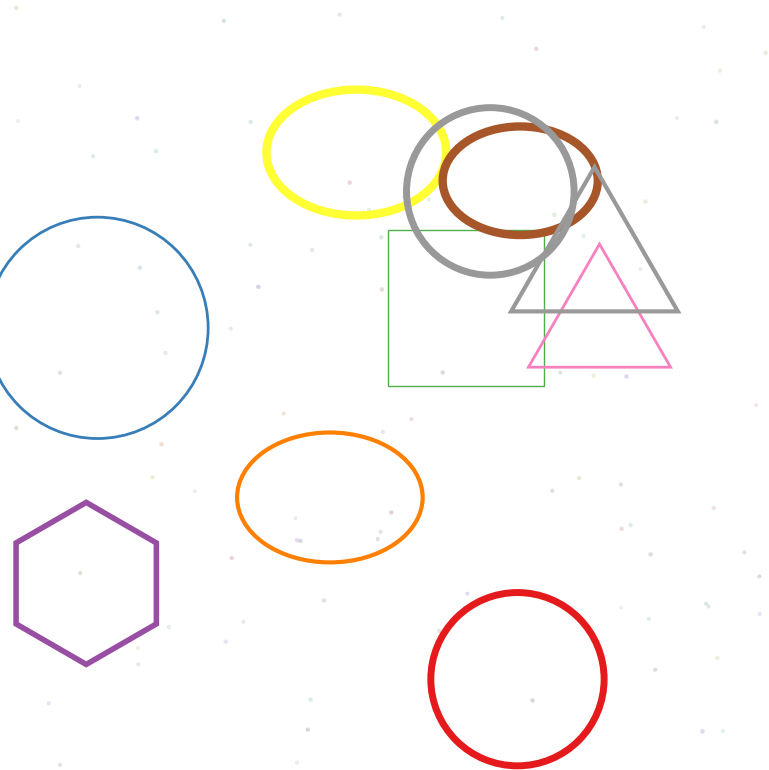[{"shape": "circle", "thickness": 2.5, "radius": 0.56, "center": [0.672, 0.118]}, {"shape": "circle", "thickness": 1, "radius": 0.72, "center": [0.127, 0.574]}, {"shape": "square", "thickness": 0.5, "radius": 0.51, "center": [0.605, 0.6]}, {"shape": "hexagon", "thickness": 2, "radius": 0.53, "center": [0.112, 0.242]}, {"shape": "oval", "thickness": 1.5, "radius": 0.6, "center": [0.428, 0.354]}, {"shape": "oval", "thickness": 3, "radius": 0.58, "center": [0.463, 0.802]}, {"shape": "oval", "thickness": 3, "radius": 0.5, "center": [0.676, 0.765]}, {"shape": "triangle", "thickness": 1, "radius": 0.53, "center": [0.779, 0.576]}, {"shape": "triangle", "thickness": 1.5, "radius": 0.62, "center": [0.772, 0.658]}, {"shape": "circle", "thickness": 2.5, "radius": 0.54, "center": [0.637, 0.751]}]